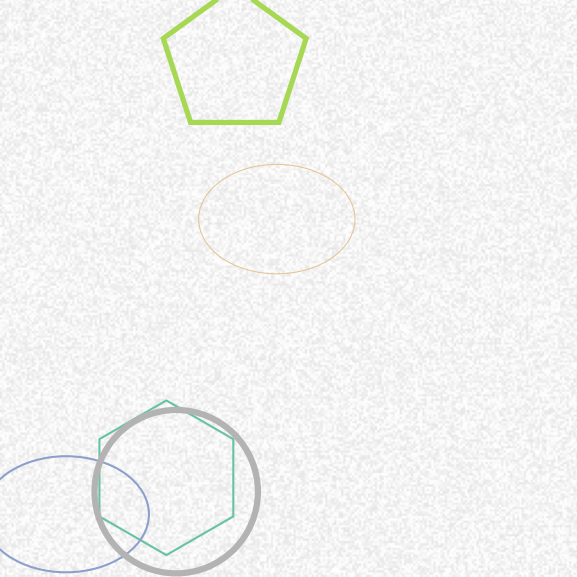[{"shape": "hexagon", "thickness": 1, "radius": 0.67, "center": [0.288, 0.172]}, {"shape": "oval", "thickness": 1, "radius": 0.72, "center": [0.114, 0.109]}, {"shape": "pentagon", "thickness": 2.5, "radius": 0.65, "center": [0.406, 0.892]}, {"shape": "oval", "thickness": 0.5, "radius": 0.68, "center": [0.479, 0.62]}, {"shape": "circle", "thickness": 3, "radius": 0.71, "center": [0.305, 0.148]}]